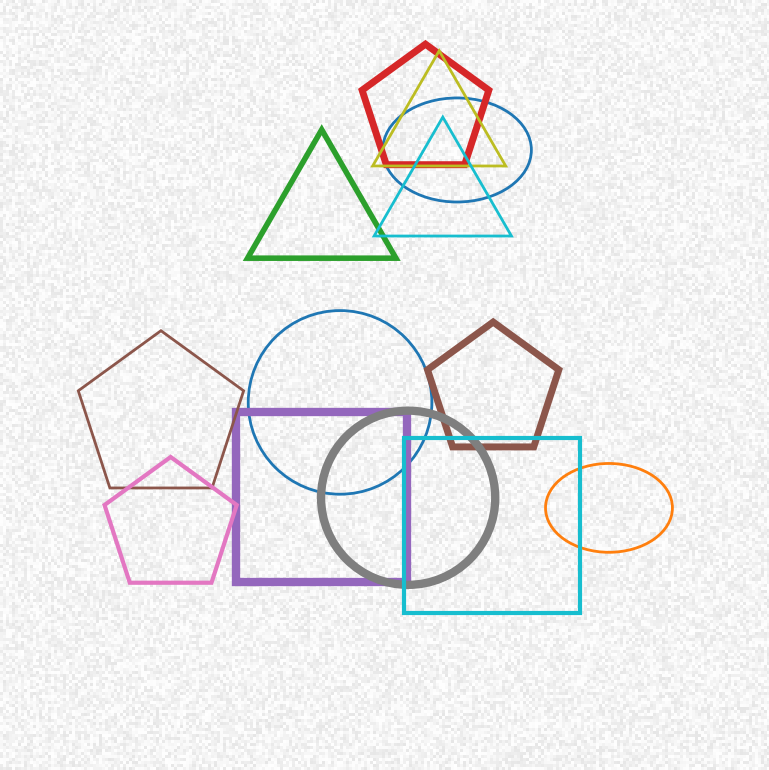[{"shape": "circle", "thickness": 1, "radius": 0.6, "center": [0.442, 0.477]}, {"shape": "oval", "thickness": 1, "radius": 0.48, "center": [0.594, 0.805]}, {"shape": "oval", "thickness": 1, "radius": 0.41, "center": [0.791, 0.34]}, {"shape": "triangle", "thickness": 2, "radius": 0.56, "center": [0.418, 0.72]}, {"shape": "pentagon", "thickness": 2.5, "radius": 0.43, "center": [0.553, 0.856]}, {"shape": "square", "thickness": 3, "radius": 0.55, "center": [0.417, 0.354]}, {"shape": "pentagon", "thickness": 2.5, "radius": 0.45, "center": [0.64, 0.492]}, {"shape": "pentagon", "thickness": 1, "radius": 0.56, "center": [0.209, 0.458]}, {"shape": "pentagon", "thickness": 1.5, "radius": 0.45, "center": [0.222, 0.316]}, {"shape": "circle", "thickness": 3, "radius": 0.57, "center": [0.53, 0.354]}, {"shape": "triangle", "thickness": 1, "radius": 0.5, "center": [0.57, 0.834]}, {"shape": "triangle", "thickness": 1, "radius": 0.51, "center": [0.575, 0.745]}, {"shape": "square", "thickness": 1.5, "radius": 0.57, "center": [0.639, 0.317]}]